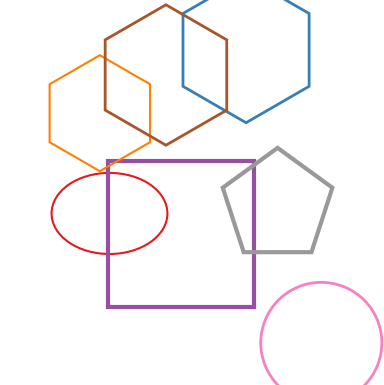[{"shape": "oval", "thickness": 1.5, "radius": 0.75, "center": [0.284, 0.446]}, {"shape": "hexagon", "thickness": 2, "radius": 0.95, "center": [0.639, 0.87]}, {"shape": "square", "thickness": 3, "radius": 0.95, "center": [0.47, 0.392]}, {"shape": "hexagon", "thickness": 1.5, "radius": 0.75, "center": [0.259, 0.706]}, {"shape": "hexagon", "thickness": 2, "radius": 0.91, "center": [0.431, 0.805]}, {"shape": "circle", "thickness": 2, "radius": 0.79, "center": [0.835, 0.109]}, {"shape": "pentagon", "thickness": 3, "radius": 0.75, "center": [0.721, 0.466]}]